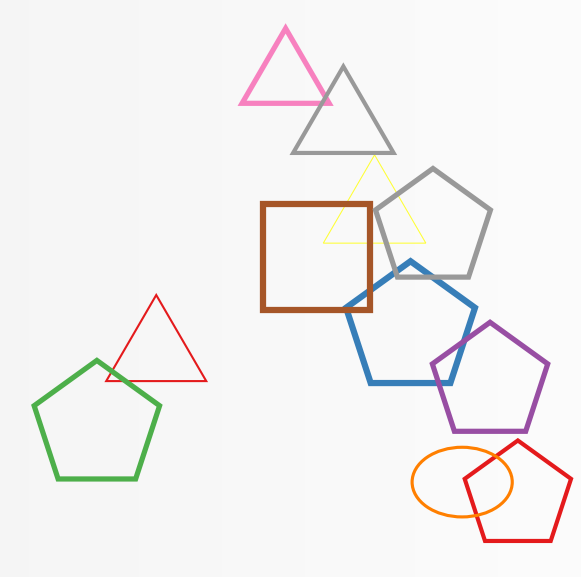[{"shape": "pentagon", "thickness": 2, "radius": 0.48, "center": [0.891, 0.14]}, {"shape": "triangle", "thickness": 1, "radius": 0.5, "center": [0.269, 0.389]}, {"shape": "pentagon", "thickness": 3, "radius": 0.58, "center": [0.706, 0.43]}, {"shape": "pentagon", "thickness": 2.5, "radius": 0.57, "center": [0.167, 0.262]}, {"shape": "pentagon", "thickness": 2.5, "radius": 0.52, "center": [0.843, 0.337]}, {"shape": "oval", "thickness": 1.5, "radius": 0.43, "center": [0.795, 0.164]}, {"shape": "triangle", "thickness": 0.5, "radius": 0.51, "center": [0.644, 0.629]}, {"shape": "square", "thickness": 3, "radius": 0.46, "center": [0.545, 0.554]}, {"shape": "triangle", "thickness": 2.5, "radius": 0.43, "center": [0.491, 0.863]}, {"shape": "triangle", "thickness": 2, "radius": 0.5, "center": [0.591, 0.784]}, {"shape": "pentagon", "thickness": 2.5, "radius": 0.52, "center": [0.745, 0.603]}]